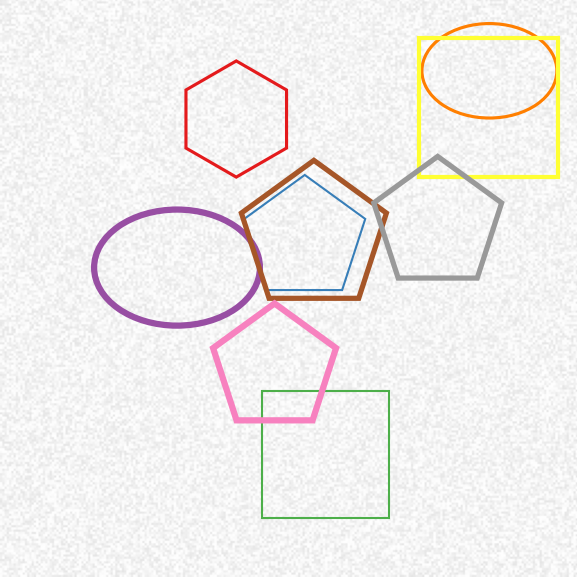[{"shape": "hexagon", "thickness": 1.5, "radius": 0.5, "center": [0.409, 0.793]}, {"shape": "pentagon", "thickness": 1, "radius": 0.55, "center": [0.528, 0.586]}, {"shape": "square", "thickness": 1, "radius": 0.55, "center": [0.564, 0.212]}, {"shape": "oval", "thickness": 3, "radius": 0.72, "center": [0.307, 0.536]}, {"shape": "oval", "thickness": 1.5, "radius": 0.58, "center": [0.847, 0.877]}, {"shape": "square", "thickness": 2, "radius": 0.6, "center": [0.846, 0.813]}, {"shape": "pentagon", "thickness": 2.5, "radius": 0.66, "center": [0.544, 0.589]}, {"shape": "pentagon", "thickness": 3, "radius": 0.56, "center": [0.475, 0.362]}, {"shape": "pentagon", "thickness": 2.5, "radius": 0.58, "center": [0.758, 0.612]}]